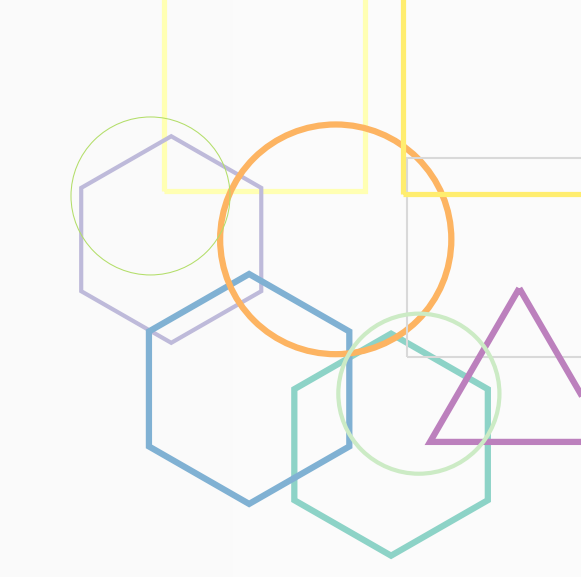[{"shape": "hexagon", "thickness": 3, "radius": 0.96, "center": [0.673, 0.229]}, {"shape": "square", "thickness": 2.5, "radius": 0.86, "center": [0.455, 0.841]}, {"shape": "hexagon", "thickness": 2, "radius": 0.89, "center": [0.295, 0.584]}, {"shape": "hexagon", "thickness": 3, "radius": 1.0, "center": [0.429, 0.326]}, {"shape": "circle", "thickness": 3, "radius": 0.99, "center": [0.578, 0.585]}, {"shape": "circle", "thickness": 0.5, "radius": 0.68, "center": [0.259, 0.66]}, {"shape": "square", "thickness": 1, "radius": 0.86, "center": [0.873, 0.553]}, {"shape": "triangle", "thickness": 3, "radius": 0.89, "center": [0.893, 0.323]}, {"shape": "circle", "thickness": 2, "radius": 0.69, "center": [0.721, 0.317]}, {"shape": "square", "thickness": 2.5, "radius": 0.97, "center": [0.887, 0.858]}]